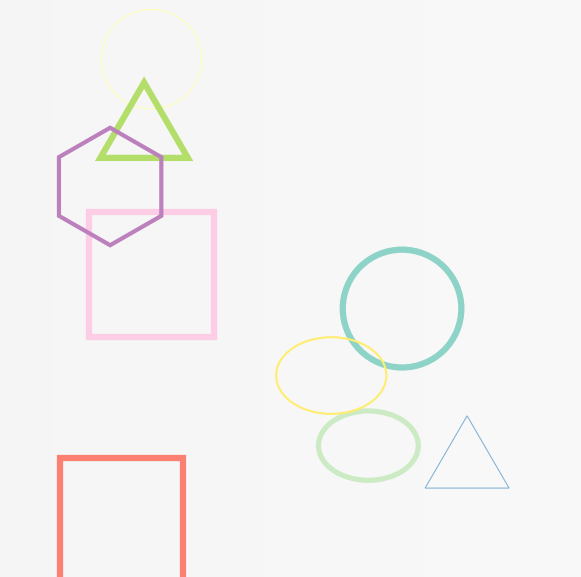[{"shape": "circle", "thickness": 3, "radius": 0.51, "center": [0.692, 0.465]}, {"shape": "circle", "thickness": 0.5, "radius": 0.43, "center": [0.261, 0.897]}, {"shape": "square", "thickness": 3, "radius": 0.53, "center": [0.21, 0.101]}, {"shape": "triangle", "thickness": 0.5, "radius": 0.42, "center": [0.804, 0.196]}, {"shape": "triangle", "thickness": 3, "radius": 0.43, "center": [0.248, 0.769]}, {"shape": "square", "thickness": 3, "radius": 0.54, "center": [0.261, 0.524]}, {"shape": "hexagon", "thickness": 2, "radius": 0.51, "center": [0.189, 0.676]}, {"shape": "oval", "thickness": 2.5, "radius": 0.43, "center": [0.634, 0.227]}, {"shape": "oval", "thickness": 1, "radius": 0.47, "center": [0.57, 0.349]}]